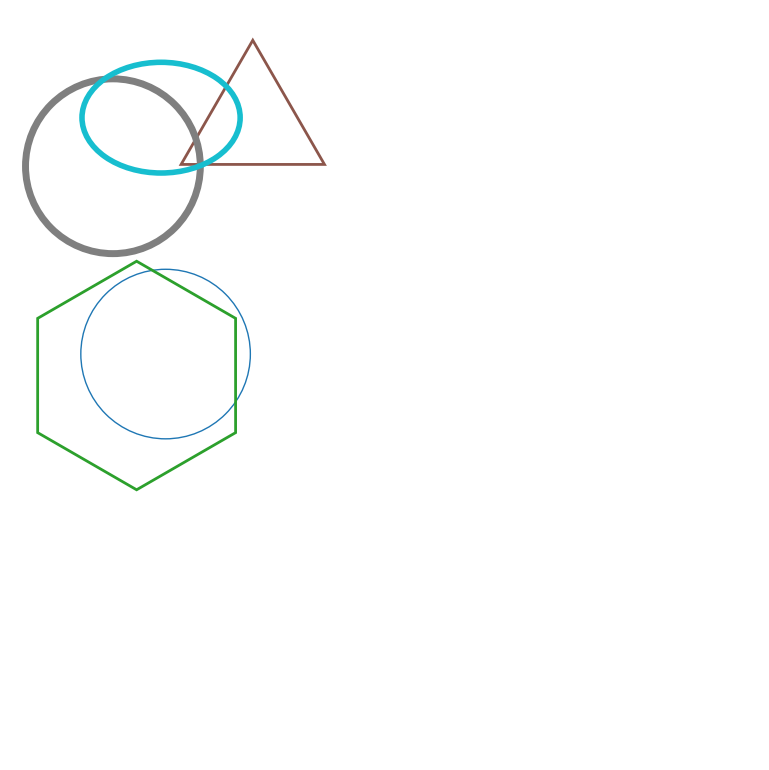[{"shape": "circle", "thickness": 0.5, "radius": 0.55, "center": [0.215, 0.54]}, {"shape": "hexagon", "thickness": 1, "radius": 0.74, "center": [0.177, 0.512]}, {"shape": "triangle", "thickness": 1, "radius": 0.54, "center": [0.328, 0.84]}, {"shape": "circle", "thickness": 2.5, "radius": 0.57, "center": [0.147, 0.784]}, {"shape": "oval", "thickness": 2, "radius": 0.51, "center": [0.209, 0.847]}]